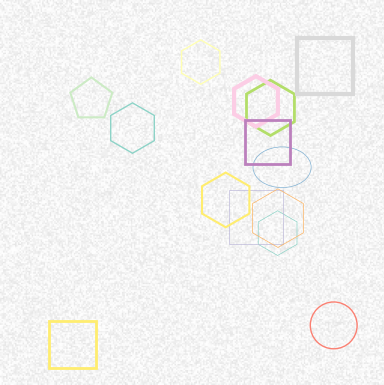[{"shape": "hexagon", "thickness": 1, "radius": 0.33, "center": [0.344, 0.667]}, {"shape": "hexagon", "thickness": 0.5, "radius": 0.29, "center": [0.721, 0.395]}, {"shape": "hexagon", "thickness": 1, "radius": 0.29, "center": [0.521, 0.839]}, {"shape": "square", "thickness": 0.5, "radius": 0.35, "center": [0.665, 0.436]}, {"shape": "circle", "thickness": 1, "radius": 0.3, "center": [0.867, 0.155]}, {"shape": "oval", "thickness": 0.5, "radius": 0.38, "center": [0.733, 0.566]}, {"shape": "hexagon", "thickness": 0.5, "radius": 0.38, "center": [0.722, 0.433]}, {"shape": "hexagon", "thickness": 2, "radius": 0.36, "center": [0.702, 0.72]}, {"shape": "hexagon", "thickness": 3, "radius": 0.33, "center": [0.665, 0.737]}, {"shape": "square", "thickness": 3, "radius": 0.36, "center": [0.845, 0.828]}, {"shape": "square", "thickness": 2, "radius": 0.29, "center": [0.695, 0.631]}, {"shape": "pentagon", "thickness": 1.5, "radius": 0.29, "center": [0.237, 0.742]}, {"shape": "hexagon", "thickness": 1.5, "radius": 0.36, "center": [0.586, 0.481]}, {"shape": "square", "thickness": 2, "radius": 0.31, "center": [0.188, 0.105]}]